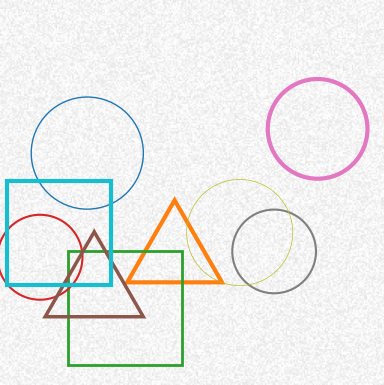[{"shape": "circle", "thickness": 1, "radius": 0.73, "center": [0.227, 0.602]}, {"shape": "triangle", "thickness": 3, "radius": 0.71, "center": [0.453, 0.338]}, {"shape": "square", "thickness": 2, "radius": 0.74, "center": [0.325, 0.2]}, {"shape": "circle", "thickness": 1.5, "radius": 0.55, "center": [0.104, 0.332]}, {"shape": "triangle", "thickness": 2.5, "radius": 0.74, "center": [0.245, 0.251]}, {"shape": "circle", "thickness": 3, "radius": 0.65, "center": [0.825, 0.665]}, {"shape": "circle", "thickness": 1.5, "radius": 0.54, "center": [0.712, 0.347]}, {"shape": "circle", "thickness": 0.5, "radius": 0.69, "center": [0.623, 0.396]}, {"shape": "square", "thickness": 3, "radius": 0.67, "center": [0.153, 0.394]}]